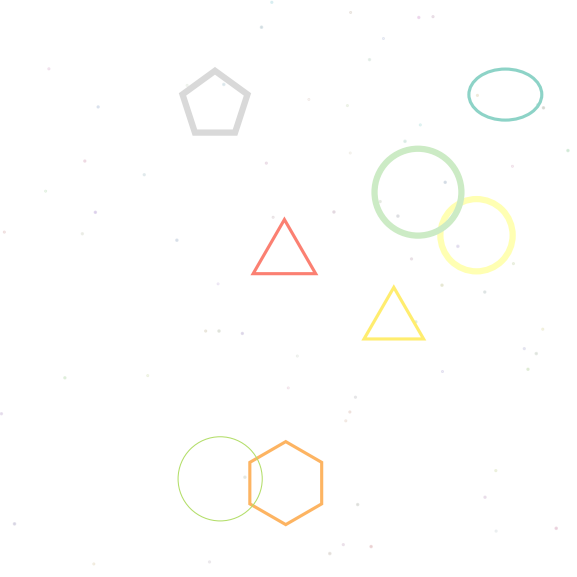[{"shape": "oval", "thickness": 1.5, "radius": 0.32, "center": [0.875, 0.835]}, {"shape": "circle", "thickness": 3, "radius": 0.31, "center": [0.825, 0.592]}, {"shape": "triangle", "thickness": 1.5, "radius": 0.31, "center": [0.492, 0.556]}, {"shape": "hexagon", "thickness": 1.5, "radius": 0.36, "center": [0.495, 0.163]}, {"shape": "circle", "thickness": 0.5, "radius": 0.36, "center": [0.381, 0.17]}, {"shape": "pentagon", "thickness": 3, "radius": 0.3, "center": [0.372, 0.817]}, {"shape": "circle", "thickness": 3, "radius": 0.38, "center": [0.724, 0.666]}, {"shape": "triangle", "thickness": 1.5, "radius": 0.3, "center": [0.682, 0.442]}]